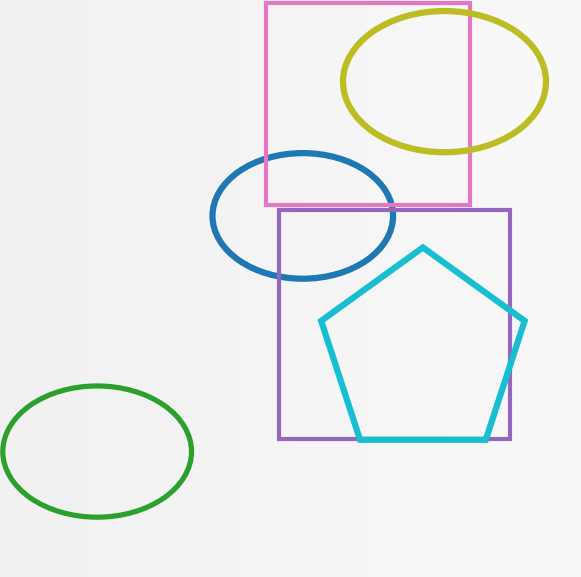[{"shape": "oval", "thickness": 3, "radius": 0.78, "center": [0.521, 0.625]}, {"shape": "oval", "thickness": 2.5, "radius": 0.81, "center": [0.167, 0.217]}, {"shape": "square", "thickness": 2, "radius": 0.99, "center": [0.679, 0.437]}, {"shape": "square", "thickness": 2, "radius": 0.88, "center": [0.633, 0.819]}, {"shape": "oval", "thickness": 3, "radius": 0.87, "center": [0.765, 0.858]}, {"shape": "pentagon", "thickness": 3, "radius": 0.92, "center": [0.728, 0.387]}]